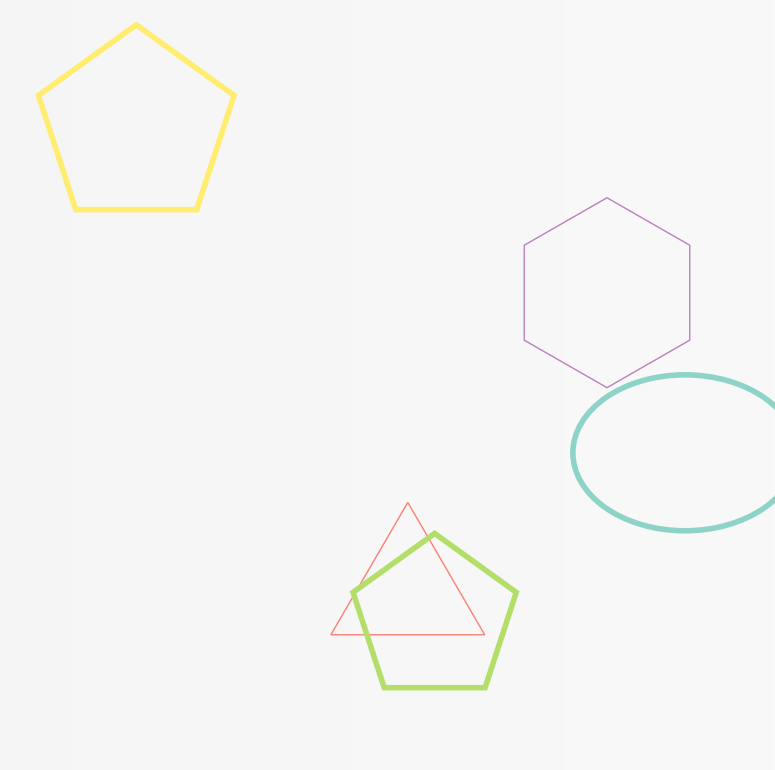[{"shape": "oval", "thickness": 2, "radius": 0.72, "center": [0.884, 0.412]}, {"shape": "triangle", "thickness": 0.5, "radius": 0.57, "center": [0.526, 0.233]}, {"shape": "pentagon", "thickness": 2, "radius": 0.55, "center": [0.561, 0.196]}, {"shape": "hexagon", "thickness": 0.5, "radius": 0.62, "center": [0.783, 0.62]}, {"shape": "pentagon", "thickness": 2, "radius": 0.66, "center": [0.176, 0.835]}]